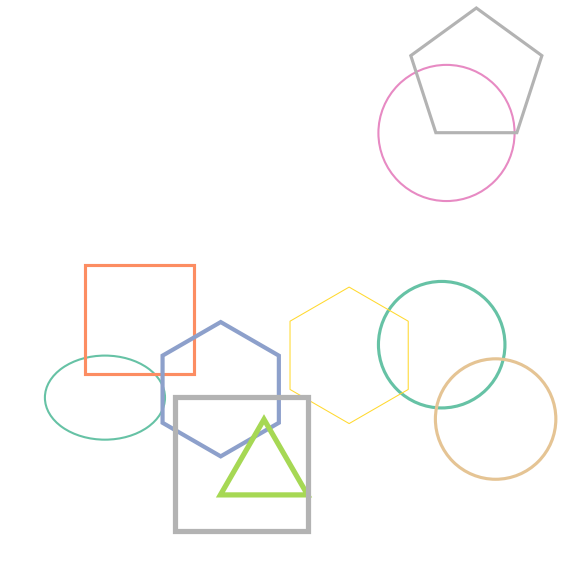[{"shape": "circle", "thickness": 1.5, "radius": 0.55, "center": [0.765, 0.402]}, {"shape": "oval", "thickness": 1, "radius": 0.52, "center": [0.182, 0.311]}, {"shape": "square", "thickness": 1.5, "radius": 0.47, "center": [0.241, 0.446]}, {"shape": "hexagon", "thickness": 2, "radius": 0.58, "center": [0.382, 0.325]}, {"shape": "circle", "thickness": 1, "radius": 0.59, "center": [0.773, 0.769]}, {"shape": "triangle", "thickness": 2.5, "radius": 0.44, "center": [0.457, 0.186]}, {"shape": "hexagon", "thickness": 0.5, "radius": 0.59, "center": [0.605, 0.384]}, {"shape": "circle", "thickness": 1.5, "radius": 0.52, "center": [0.858, 0.274]}, {"shape": "pentagon", "thickness": 1.5, "radius": 0.6, "center": [0.825, 0.866]}, {"shape": "square", "thickness": 2.5, "radius": 0.58, "center": [0.418, 0.196]}]